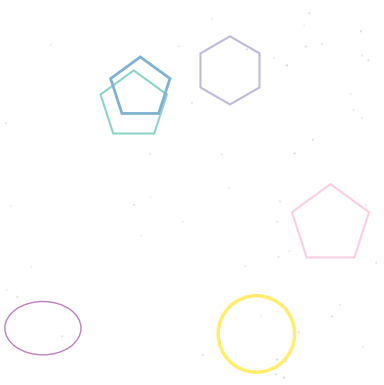[{"shape": "pentagon", "thickness": 1.5, "radius": 0.45, "center": [0.347, 0.727]}, {"shape": "hexagon", "thickness": 1.5, "radius": 0.44, "center": [0.597, 0.817]}, {"shape": "pentagon", "thickness": 2, "radius": 0.41, "center": [0.364, 0.771]}, {"shape": "pentagon", "thickness": 1.5, "radius": 0.53, "center": [0.858, 0.416]}, {"shape": "oval", "thickness": 1, "radius": 0.49, "center": [0.112, 0.148]}, {"shape": "circle", "thickness": 2.5, "radius": 0.5, "center": [0.666, 0.133]}]